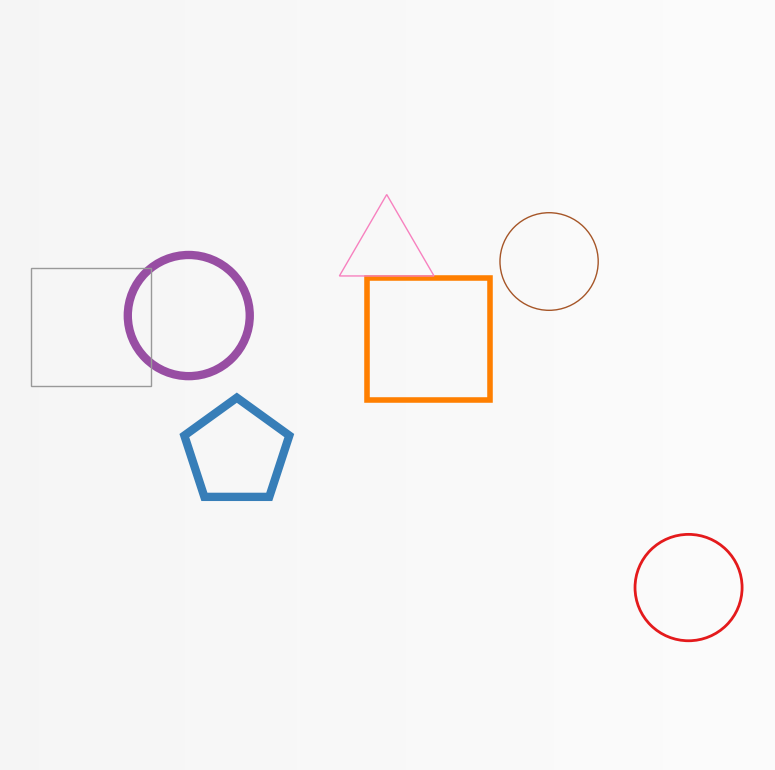[{"shape": "circle", "thickness": 1, "radius": 0.35, "center": [0.888, 0.237]}, {"shape": "pentagon", "thickness": 3, "radius": 0.36, "center": [0.306, 0.412]}, {"shape": "circle", "thickness": 3, "radius": 0.39, "center": [0.244, 0.59]}, {"shape": "square", "thickness": 2, "radius": 0.4, "center": [0.553, 0.56]}, {"shape": "circle", "thickness": 0.5, "radius": 0.32, "center": [0.709, 0.66]}, {"shape": "triangle", "thickness": 0.5, "radius": 0.35, "center": [0.499, 0.677]}, {"shape": "square", "thickness": 0.5, "radius": 0.39, "center": [0.117, 0.575]}]